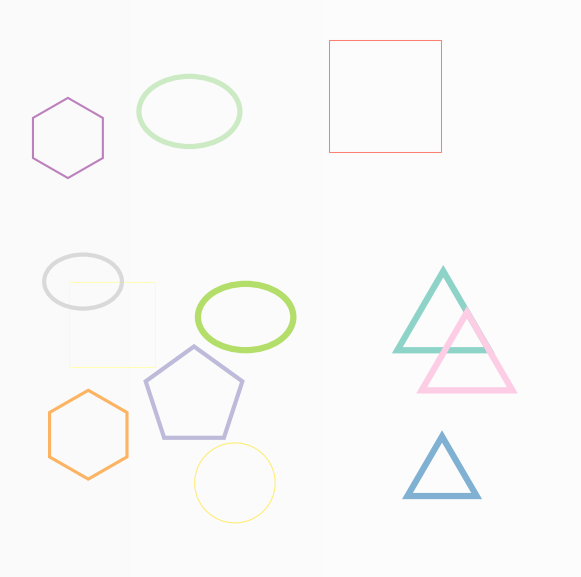[{"shape": "triangle", "thickness": 3, "radius": 0.46, "center": [0.763, 0.438]}, {"shape": "square", "thickness": 0.5, "radius": 0.37, "center": [0.193, 0.437]}, {"shape": "pentagon", "thickness": 2, "radius": 0.44, "center": [0.334, 0.312]}, {"shape": "square", "thickness": 0.5, "radius": 0.49, "center": [0.662, 0.833]}, {"shape": "triangle", "thickness": 3, "radius": 0.34, "center": [0.76, 0.175]}, {"shape": "hexagon", "thickness": 1.5, "radius": 0.38, "center": [0.152, 0.246]}, {"shape": "oval", "thickness": 3, "radius": 0.41, "center": [0.423, 0.45]}, {"shape": "triangle", "thickness": 3, "radius": 0.45, "center": [0.803, 0.368]}, {"shape": "oval", "thickness": 2, "radius": 0.33, "center": [0.143, 0.512]}, {"shape": "hexagon", "thickness": 1, "radius": 0.35, "center": [0.117, 0.76]}, {"shape": "oval", "thickness": 2.5, "radius": 0.43, "center": [0.326, 0.806]}, {"shape": "circle", "thickness": 0.5, "radius": 0.35, "center": [0.404, 0.163]}]